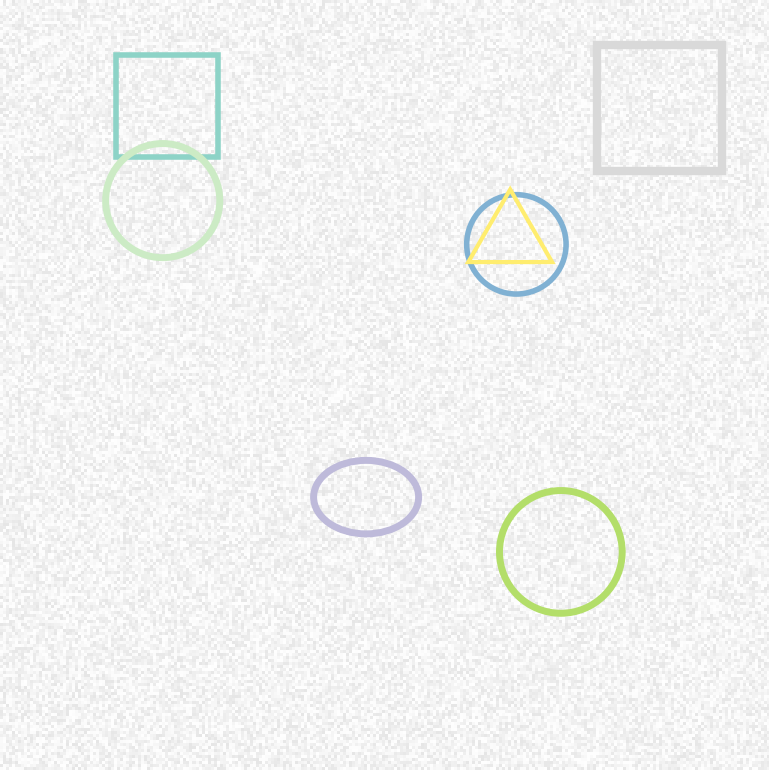[{"shape": "square", "thickness": 2, "radius": 0.33, "center": [0.217, 0.862]}, {"shape": "oval", "thickness": 2.5, "radius": 0.34, "center": [0.475, 0.354]}, {"shape": "circle", "thickness": 2, "radius": 0.32, "center": [0.671, 0.683]}, {"shape": "circle", "thickness": 2.5, "radius": 0.4, "center": [0.728, 0.283]}, {"shape": "square", "thickness": 3, "radius": 0.41, "center": [0.857, 0.86]}, {"shape": "circle", "thickness": 2.5, "radius": 0.37, "center": [0.211, 0.739]}, {"shape": "triangle", "thickness": 1.5, "radius": 0.31, "center": [0.663, 0.691]}]